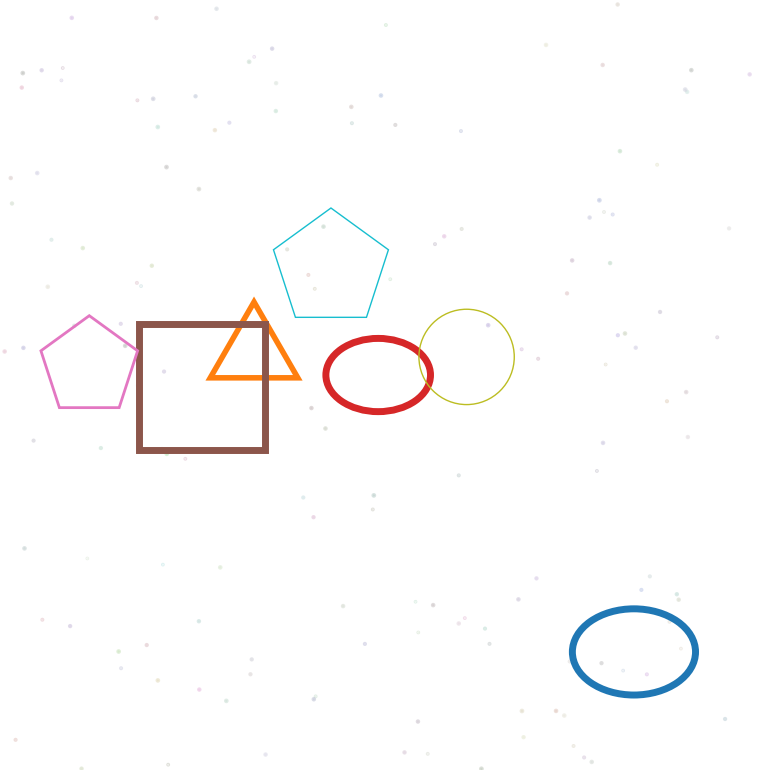[{"shape": "oval", "thickness": 2.5, "radius": 0.4, "center": [0.823, 0.153]}, {"shape": "triangle", "thickness": 2, "radius": 0.33, "center": [0.33, 0.542]}, {"shape": "oval", "thickness": 2.5, "radius": 0.34, "center": [0.491, 0.513]}, {"shape": "square", "thickness": 2.5, "radius": 0.41, "center": [0.262, 0.498]}, {"shape": "pentagon", "thickness": 1, "radius": 0.33, "center": [0.116, 0.524]}, {"shape": "circle", "thickness": 0.5, "radius": 0.31, "center": [0.606, 0.536]}, {"shape": "pentagon", "thickness": 0.5, "radius": 0.39, "center": [0.43, 0.651]}]